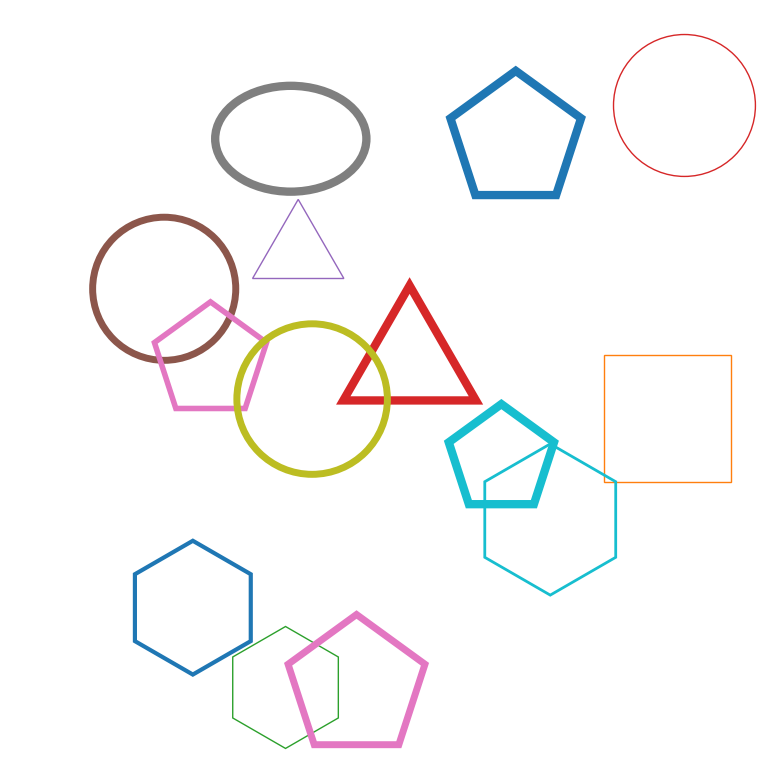[{"shape": "hexagon", "thickness": 1.5, "radius": 0.43, "center": [0.25, 0.211]}, {"shape": "pentagon", "thickness": 3, "radius": 0.45, "center": [0.67, 0.819]}, {"shape": "square", "thickness": 0.5, "radius": 0.41, "center": [0.867, 0.457]}, {"shape": "hexagon", "thickness": 0.5, "radius": 0.4, "center": [0.371, 0.107]}, {"shape": "circle", "thickness": 0.5, "radius": 0.46, "center": [0.889, 0.863]}, {"shape": "triangle", "thickness": 3, "radius": 0.5, "center": [0.532, 0.53]}, {"shape": "triangle", "thickness": 0.5, "radius": 0.34, "center": [0.387, 0.673]}, {"shape": "circle", "thickness": 2.5, "radius": 0.46, "center": [0.213, 0.625]}, {"shape": "pentagon", "thickness": 2.5, "radius": 0.47, "center": [0.463, 0.108]}, {"shape": "pentagon", "thickness": 2, "radius": 0.38, "center": [0.273, 0.531]}, {"shape": "oval", "thickness": 3, "radius": 0.49, "center": [0.378, 0.82]}, {"shape": "circle", "thickness": 2.5, "radius": 0.49, "center": [0.405, 0.482]}, {"shape": "pentagon", "thickness": 3, "radius": 0.36, "center": [0.651, 0.403]}, {"shape": "hexagon", "thickness": 1, "radius": 0.49, "center": [0.715, 0.325]}]